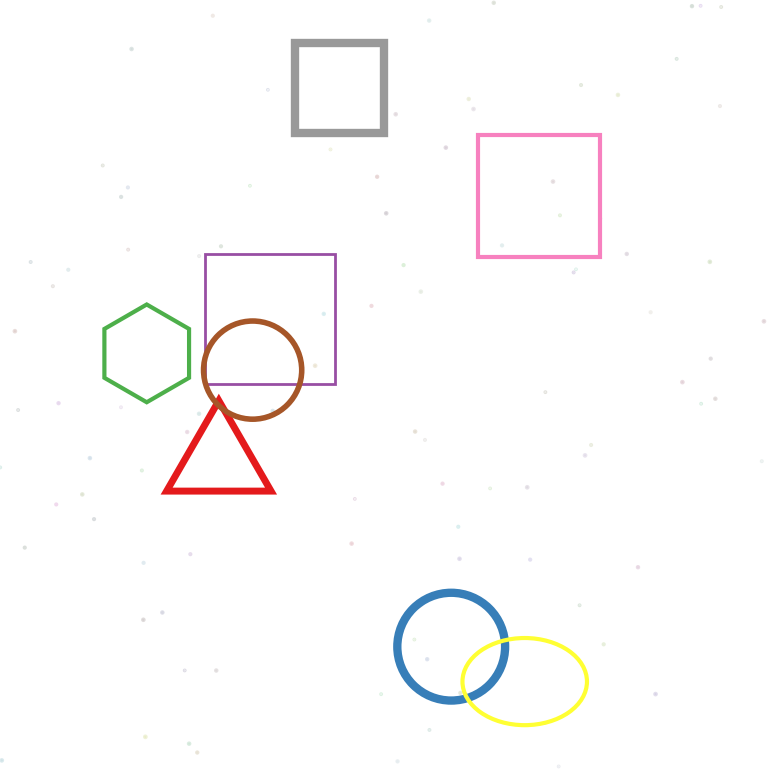[{"shape": "triangle", "thickness": 2.5, "radius": 0.39, "center": [0.284, 0.401]}, {"shape": "circle", "thickness": 3, "radius": 0.35, "center": [0.586, 0.16]}, {"shape": "hexagon", "thickness": 1.5, "radius": 0.32, "center": [0.191, 0.541]}, {"shape": "square", "thickness": 1, "radius": 0.42, "center": [0.351, 0.586]}, {"shape": "oval", "thickness": 1.5, "radius": 0.4, "center": [0.681, 0.115]}, {"shape": "circle", "thickness": 2, "radius": 0.32, "center": [0.328, 0.519]}, {"shape": "square", "thickness": 1.5, "radius": 0.39, "center": [0.7, 0.746]}, {"shape": "square", "thickness": 3, "radius": 0.29, "center": [0.441, 0.885]}]